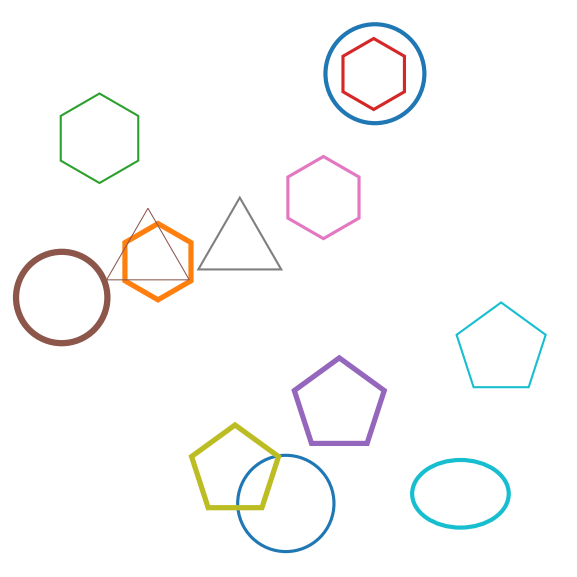[{"shape": "circle", "thickness": 2, "radius": 0.43, "center": [0.649, 0.871]}, {"shape": "circle", "thickness": 1.5, "radius": 0.42, "center": [0.495, 0.127]}, {"shape": "hexagon", "thickness": 2.5, "radius": 0.33, "center": [0.274, 0.546]}, {"shape": "hexagon", "thickness": 1, "radius": 0.39, "center": [0.172, 0.76]}, {"shape": "hexagon", "thickness": 1.5, "radius": 0.31, "center": [0.647, 0.871]}, {"shape": "pentagon", "thickness": 2.5, "radius": 0.41, "center": [0.588, 0.298]}, {"shape": "circle", "thickness": 3, "radius": 0.4, "center": [0.107, 0.484]}, {"shape": "triangle", "thickness": 0.5, "radius": 0.41, "center": [0.256, 0.556]}, {"shape": "hexagon", "thickness": 1.5, "radius": 0.36, "center": [0.56, 0.657]}, {"shape": "triangle", "thickness": 1, "radius": 0.41, "center": [0.415, 0.574]}, {"shape": "pentagon", "thickness": 2.5, "radius": 0.4, "center": [0.407, 0.184]}, {"shape": "pentagon", "thickness": 1, "radius": 0.41, "center": [0.868, 0.394]}, {"shape": "oval", "thickness": 2, "radius": 0.42, "center": [0.797, 0.144]}]